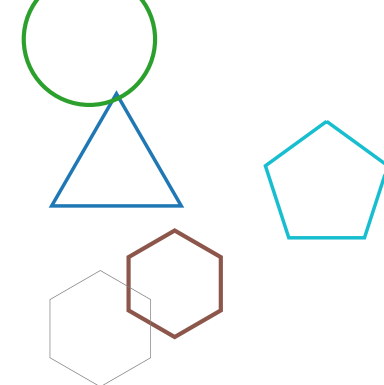[{"shape": "triangle", "thickness": 2.5, "radius": 0.97, "center": [0.302, 0.562]}, {"shape": "circle", "thickness": 3, "radius": 0.85, "center": [0.232, 0.898]}, {"shape": "hexagon", "thickness": 3, "radius": 0.69, "center": [0.454, 0.263]}, {"shape": "hexagon", "thickness": 0.5, "radius": 0.76, "center": [0.261, 0.146]}, {"shape": "pentagon", "thickness": 2.5, "radius": 0.84, "center": [0.848, 0.518]}]